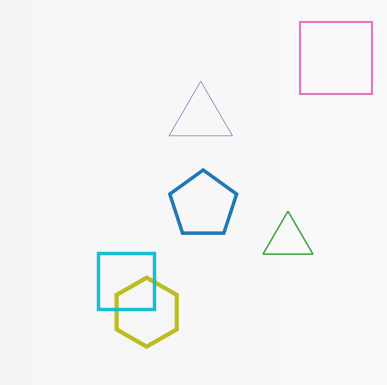[{"shape": "pentagon", "thickness": 2.5, "radius": 0.45, "center": [0.524, 0.468]}, {"shape": "triangle", "thickness": 1, "radius": 0.37, "center": [0.743, 0.377]}, {"shape": "triangle", "thickness": 0.5, "radius": 0.47, "center": [0.518, 0.694]}, {"shape": "square", "thickness": 1.5, "radius": 0.47, "center": [0.868, 0.849]}, {"shape": "hexagon", "thickness": 3, "radius": 0.45, "center": [0.378, 0.189]}, {"shape": "square", "thickness": 2.5, "radius": 0.36, "center": [0.325, 0.271]}]